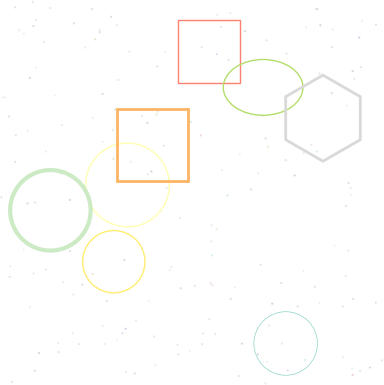[{"shape": "circle", "thickness": 0.5, "radius": 0.41, "center": [0.742, 0.108]}, {"shape": "circle", "thickness": 1, "radius": 0.54, "center": [0.331, 0.519]}, {"shape": "square", "thickness": 1, "radius": 0.4, "center": [0.543, 0.866]}, {"shape": "square", "thickness": 2, "radius": 0.46, "center": [0.395, 0.623]}, {"shape": "oval", "thickness": 1, "radius": 0.52, "center": [0.683, 0.773]}, {"shape": "hexagon", "thickness": 2, "radius": 0.56, "center": [0.839, 0.693]}, {"shape": "circle", "thickness": 3, "radius": 0.52, "center": [0.131, 0.454]}, {"shape": "circle", "thickness": 1, "radius": 0.4, "center": [0.296, 0.32]}]